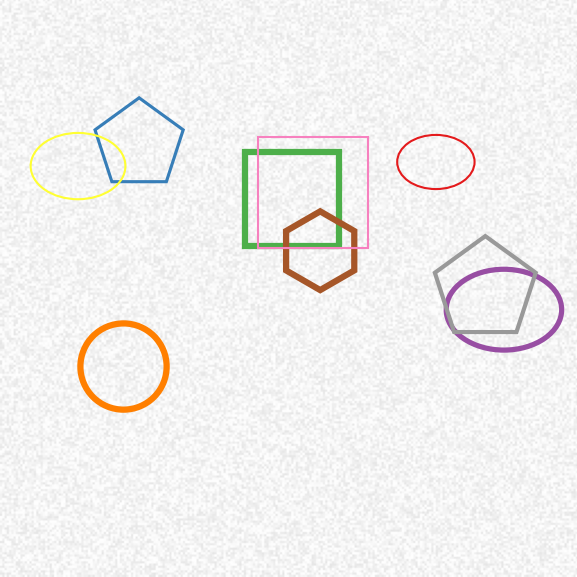[{"shape": "oval", "thickness": 1, "radius": 0.34, "center": [0.755, 0.719]}, {"shape": "pentagon", "thickness": 1.5, "radius": 0.4, "center": [0.241, 0.749]}, {"shape": "square", "thickness": 3, "radius": 0.41, "center": [0.505, 0.654]}, {"shape": "oval", "thickness": 2.5, "radius": 0.5, "center": [0.873, 0.463]}, {"shape": "circle", "thickness": 3, "radius": 0.37, "center": [0.214, 0.364]}, {"shape": "oval", "thickness": 1, "radius": 0.41, "center": [0.135, 0.712]}, {"shape": "hexagon", "thickness": 3, "radius": 0.34, "center": [0.554, 0.565]}, {"shape": "square", "thickness": 1, "radius": 0.48, "center": [0.542, 0.666]}, {"shape": "pentagon", "thickness": 2, "radius": 0.46, "center": [0.84, 0.498]}]